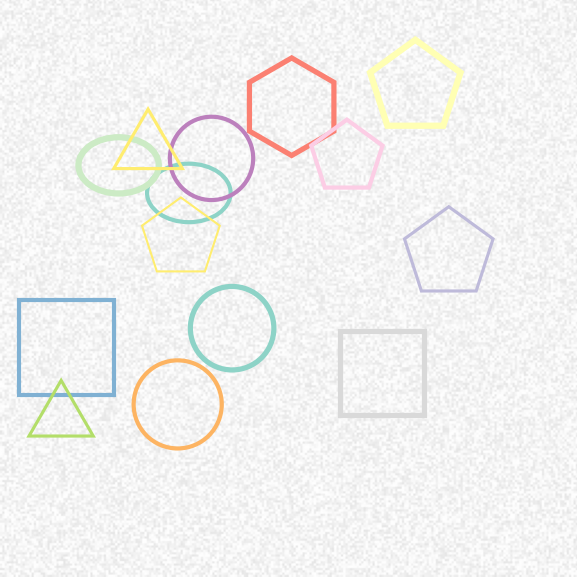[{"shape": "circle", "thickness": 2.5, "radius": 0.36, "center": [0.402, 0.431]}, {"shape": "oval", "thickness": 2, "radius": 0.36, "center": [0.327, 0.665]}, {"shape": "pentagon", "thickness": 3, "radius": 0.41, "center": [0.719, 0.848]}, {"shape": "pentagon", "thickness": 1.5, "radius": 0.4, "center": [0.777, 0.561]}, {"shape": "hexagon", "thickness": 2.5, "radius": 0.42, "center": [0.505, 0.814]}, {"shape": "square", "thickness": 2, "radius": 0.41, "center": [0.115, 0.398]}, {"shape": "circle", "thickness": 2, "radius": 0.38, "center": [0.308, 0.299]}, {"shape": "triangle", "thickness": 1.5, "radius": 0.32, "center": [0.106, 0.276]}, {"shape": "pentagon", "thickness": 2, "radius": 0.33, "center": [0.601, 0.727]}, {"shape": "square", "thickness": 2.5, "radius": 0.36, "center": [0.661, 0.353]}, {"shape": "circle", "thickness": 2, "radius": 0.36, "center": [0.366, 0.725]}, {"shape": "oval", "thickness": 3, "radius": 0.35, "center": [0.205, 0.713]}, {"shape": "triangle", "thickness": 1.5, "radius": 0.34, "center": [0.256, 0.742]}, {"shape": "pentagon", "thickness": 1, "radius": 0.35, "center": [0.313, 0.586]}]